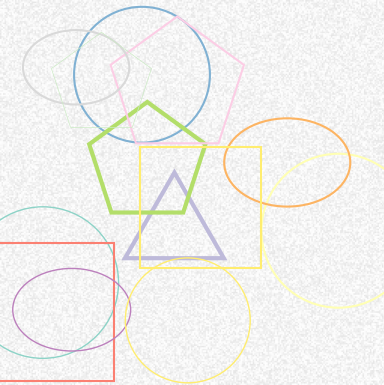[{"shape": "circle", "thickness": 1, "radius": 0.98, "center": [0.111, 0.266]}, {"shape": "circle", "thickness": 1.5, "radius": 1.0, "center": [0.879, 0.401]}, {"shape": "triangle", "thickness": 3, "radius": 0.74, "center": [0.453, 0.403]}, {"shape": "square", "thickness": 1.5, "radius": 0.9, "center": [0.118, 0.189]}, {"shape": "circle", "thickness": 1.5, "radius": 0.88, "center": [0.369, 0.806]}, {"shape": "oval", "thickness": 1.5, "radius": 0.82, "center": [0.746, 0.578]}, {"shape": "pentagon", "thickness": 3, "radius": 0.79, "center": [0.383, 0.576]}, {"shape": "pentagon", "thickness": 1.5, "radius": 0.91, "center": [0.46, 0.775]}, {"shape": "oval", "thickness": 1.5, "radius": 0.69, "center": [0.198, 0.825]}, {"shape": "oval", "thickness": 1, "radius": 0.77, "center": [0.186, 0.196]}, {"shape": "pentagon", "thickness": 0.5, "radius": 0.68, "center": [0.263, 0.78]}, {"shape": "square", "thickness": 1.5, "radius": 0.79, "center": [0.52, 0.461]}, {"shape": "circle", "thickness": 1, "radius": 0.81, "center": [0.488, 0.168]}]